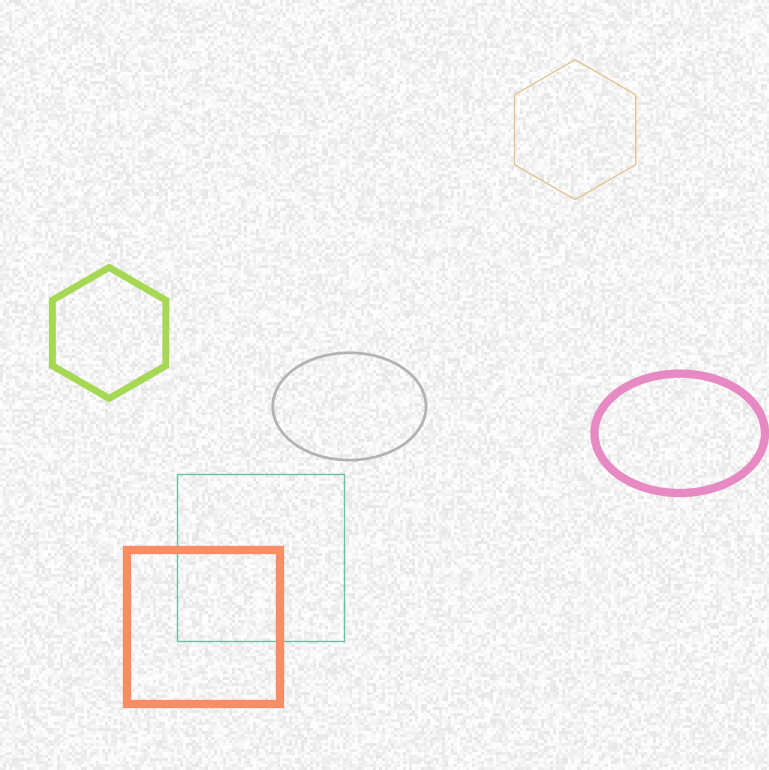[{"shape": "square", "thickness": 0.5, "radius": 0.54, "center": [0.338, 0.276]}, {"shape": "square", "thickness": 3, "radius": 0.5, "center": [0.264, 0.185]}, {"shape": "oval", "thickness": 3, "radius": 0.55, "center": [0.883, 0.437]}, {"shape": "hexagon", "thickness": 2.5, "radius": 0.43, "center": [0.142, 0.568]}, {"shape": "hexagon", "thickness": 0.5, "radius": 0.45, "center": [0.747, 0.832]}, {"shape": "oval", "thickness": 1, "radius": 0.5, "center": [0.454, 0.472]}]